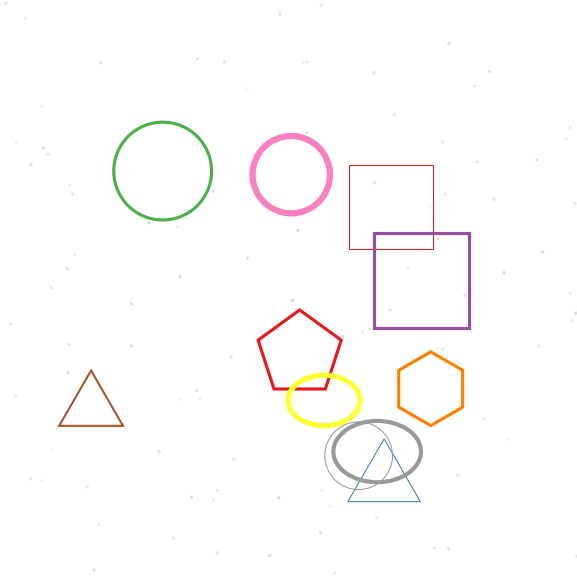[{"shape": "square", "thickness": 0.5, "radius": 0.37, "center": [0.677, 0.641]}, {"shape": "pentagon", "thickness": 1.5, "radius": 0.38, "center": [0.519, 0.387]}, {"shape": "triangle", "thickness": 0.5, "radius": 0.36, "center": [0.665, 0.167]}, {"shape": "circle", "thickness": 1.5, "radius": 0.42, "center": [0.282, 0.703]}, {"shape": "square", "thickness": 1.5, "radius": 0.41, "center": [0.73, 0.514]}, {"shape": "hexagon", "thickness": 1.5, "radius": 0.32, "center": [0.746, 0.326]}, {"shape": "oval", "thickness": 2.5, "radius": 0.31, "center": [0.561, 0.306]}, {"shape": "triangle", "thickness": 1, "radius": 0.32, "center": [0.158, 0.294]}, {"shape": "circle", "thickness": 3, "radius": 0.34, "center": [0.504, 0.697]}, {"shape": "oval", "thickness": 2, "radius": 0.38, "center": [0.653, 0.217]}, {"shape": "circle", "thickness": 0.5, "radius": 0.29, "center": [0.621, 0.21]}]